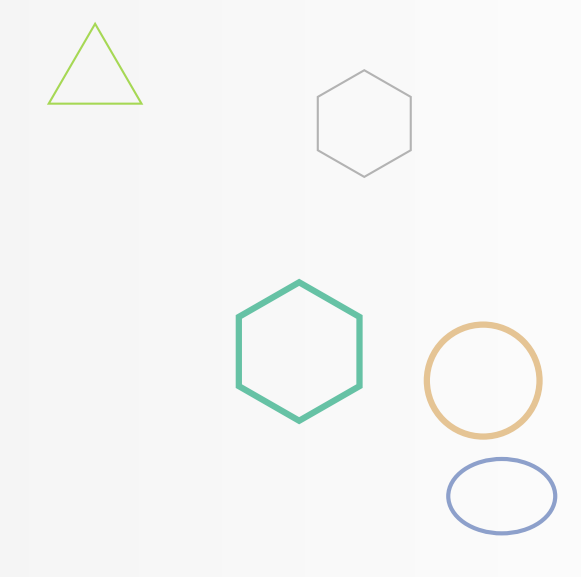[{"shape": "hexagon", "thickness": 3, "radius": 0.6, "center": [0.515, 0.39]}, {"shape": "oval", "thickness": 2, "radius": 0.46, "center": [0.863, 0.14]}, {"shape": "triangle", "thickness": 1, "radius": 0.46, "center": [0.164, 0.866]}, {"shape": "circle", "thickness": 3, "radius": 0.48, "center": [0.831, 0.34]}, {"shape": "hexagon", "thickness": 1, "radius": 0.46, "center": [0.627, 0.785]}]